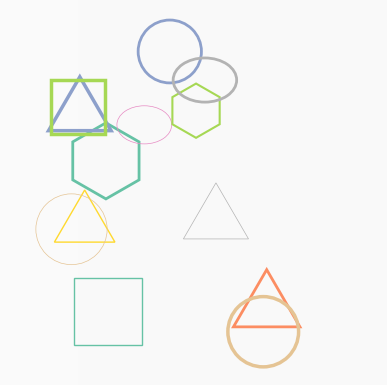[{"shape": "square", "thickness": 1, "radius": 0.43, "center": [0.279, 0.191]}, {"shape": "hexagon", "thickness": 2, "radius": 0.49, "center": [0.273, 0.582]}, {"shape": "triangle", "thickness": 2, "radius": 0.5, "center": [0.688, 0.201]}, {"shape": "triangle", "thickness": 2.5, "radius": 0.47, "center": [0.206, 0.707]}, {"shape": "circle", "thickness": 2, "radius": 0.41, "center": [0.438, 0.866]}, {"shape": "oval", "thickness": 0.5, "radius": 0.35, "center": [0.372, 0.676]}, {"shape": "hexagon", "thickness": 1.5, "radius": 0.35, "center": [0.506, 0.712]}, {"shape": "square", "thickness": 2.5, "radius": 0.35, "center": [0.201, 0.722]}, {"shape": "triangle", "thickness": 1, "radius": 0.45, "center": [0.218, 0.416]}, {"shape": "circle", "thickness": 2.5, "radius": 0.46, "center": [0.679, 0.138]}, {"shape": "circle", "thickness": 0.5, "radius": 0.46, "center": [0.185, 0.405]}, {"shape": "triangle", "thickness": 0.5, "radius": 0.49, "center": [0.557, 0.428]}, {"shape": "oval", "thickness": 2, "radius": 0.41, "center": [0.529, 0.792]}]